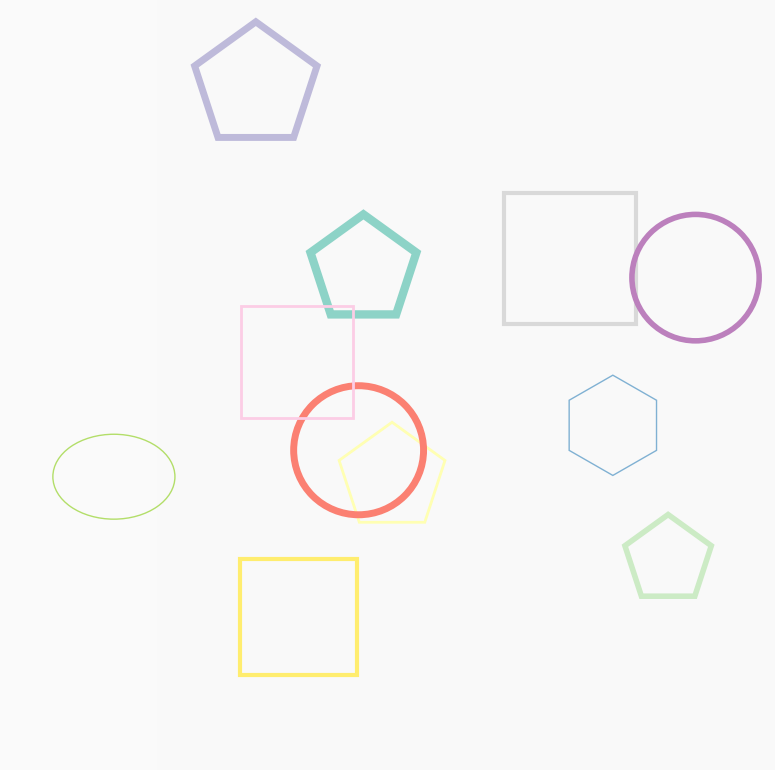[{"shape": "pentagon", "thickness": 3, "radius": 0.36, "center": [0.469, 0.65]}, {"shape": "pentagon", "thickness": 1, "radius": 0.36, "center": [0.506, 0.38]}, {"shape": "pentagon", "thickness": 2.5, "radius": 0.42, "center": [0.33, 0.889]}, {"shape": "circle", "thickness": 2.5, "radius": 0.42, "center": [0.463, 0.415]}, {"shape": "hexagon", "thickness": 0.5, "radius": 0.33, "center": [0.791, 0.448]}, {"shape": "oval", "thickness": 0.5, "radius": 0.39, "center": [0.147, 0.381]}, {"shape": "square", "thickness": 1, "radius": 0.36, "center": [0.383, 0.53]}, {"shape": "square", "thickness": 1.5, "radius": 0.43, "center": [0.735, 0.664]}, {"shape": "circle", "thickness": 2, "radius": 0.41, "center": [0.897, 0.639]}, {"shape": "pentagon", "thickness": 2, "radius": 0.29, "center": [0.862, 0.273]}, {"shape": "square", "thickness": 1.5, "radius": 0.38, "center": [0.385, 0.199]}]